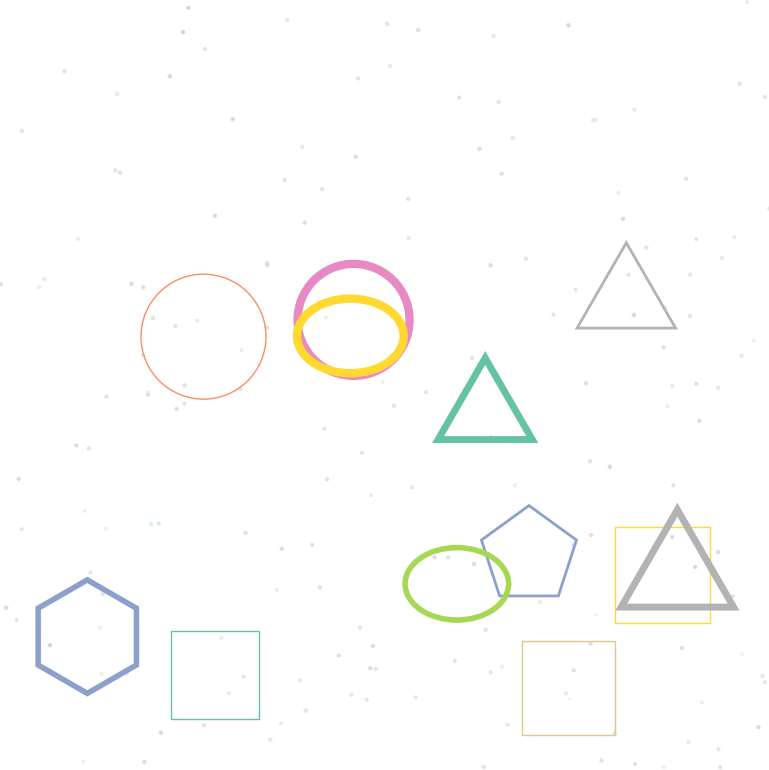[{"shape": "square", "thickness": 0.5, "radius": 0.29, "center": [0.279, 0.124]}, {"shape": "triangle", "thickness": 2.5, "radius": 0.35, "center": [0.63, 0.464]}, {"shape": "circle", "thickness": 0.5, "radius": 0.41, "center": [0.264, 0.563]}, {"shape": "pentagon", "thickness": 1, "radius": 0.32, "center": [0.687, 0.279]}, {"shape": "hexagon", "thickness": 2, "radius": 0.37, "center": [0.113, 0.173]}, {"shape": "circle", "thickness": 3, "radius": 0.36, "center": [0.459, 0.585]}, {"shape": "oval", "thickness": 2, "radius": 0.34, "center": [0.593, 0.242]}, {"shape": "square", "thickness": 0.5, "radius": 0.31, "center": [0.861, 0.253]}, {"shape": "oval", "thickness": 3, "radius": 0.35, "center": [0.455, 0.564]}, {"shape": "square", "thickness": 0.5, "radius": 0.3, "center": [0.738, 0.107]}, {"shape": "triangle", "thickness": 2.5, "radius": 0.42, "center": [0.88, 0.254]}, {"shape": "triangle", "thickness": 1, "radius": 0.37, "center": [0.813, 0.611]}]